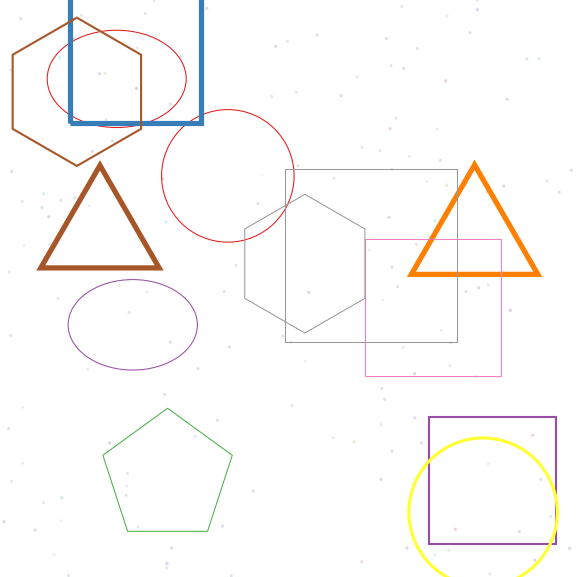[{"shape": "oval", "thickness": 0.5, "radius": 0.6, "center": [0.202, 0.863]}, {"shape": "circle", "thickness": 0.5, "radius": 0.57, "center": [0.395, 0.695]}, {"shape": "square", "thickness": 2.5, "radius": 0.56, "center": [0.235, 0.899]}, {"shape": "pentagon", "thickness": 0.5, "radius": 0.59, "center": [0.29, 0.174]}, {"shape": "square", "thickness": 1, "radius": 0.55, "center": [0.853, 0.167]}, {"shape": "oval", "thickness": 0.5, "radius": 0.56, "center": [0.23, 0.437]}, {"shape": "triangle", "thickness": 2.5, "radius": 0.63, "center": [0.822, 0.587]}, {"shape": "circle", "thickness": 1.5, "radius": 0.64, "center": [0.837, 0.112]}, {"shape": "hexagon", "thickness": 1, "radius": 0.64, "center": [0.133, 0.84]}, {"shape": "triangle", "thickness": 2.5, "radius": 0.59, "center": [0.173, 0.594]}, {"shape": "square", "thickness": 0.5, "radius": 0.59, "center": [0.75, 0.467]}, {"shape": "square", "thickness": 0.5, "radius": 0.75, "center": [0.642, 0.556]}, {"shape": "hexagon", "thickness": 0.5, "radius": 0.6, "center": [0.528, 0.543]}]